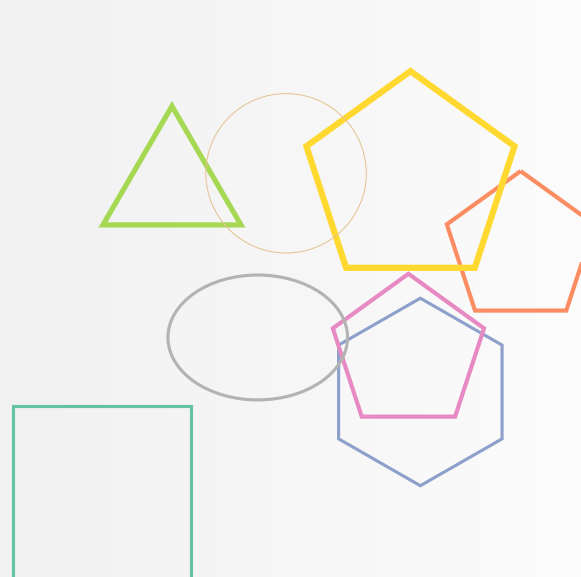[{"shape": "square", "thickness": 1.5, "radius": 0.77, "center": [0.175, 0.144]}, {"shape": "pentagon", "thickness": 2, "radius": 0.67, "center": [0.896, 0.569]}, {"shape": "hexagon", "thickness": 1.5, "radius": 0.81, "center": [0.723, 0.32]}, {"shape": "pentagon", "thickness": 2, "radius": 0.68, "center": [0.703, 0.388]}, {"shape": "triangle", "thickness": 2.5, "radius": 0.69, "center": [0.296, 0.678]}, {"shape": "pentagon", "thickness": 3, "radius": 0.94, "center": [0.706, 0.688]}, {"shape": "circle", "thickness": 0.5, "radius": 0.69, "center": [0.492, 0.699]}, {"shape": "oval", "thickness": 1.5, "radius": 0.77, "center": [0.443, 0.415]}]